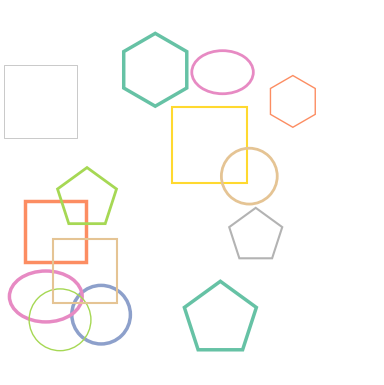[{"shape": "hexagon", "thickness": 2.5, "radius": 0.47, "center": [0.403, 0.819]}, {"shape": "pentagon", "thickness": 2.5, "radius": 0.49, "center": [0.572, 0.171]}, {"shape": "square", "thickness": 2.5, "radius": 0.4, "center": [0.145, 0.4]}, {"shape": "hexagon", "thickness": 1, "radius": 0.34, "center": [0.761, 0.737]}, {"shape": "circle", "thickness": 2.5, "radius": 0.38, "center": [0.263, 0.183]}, {"shape": "oval", "thickness": 2.5, "radius": 0.47, "center": [0.119, 0.23]}, {"shape": "oval", "thickness": 2, "radius": 0.4, "center": [0.578, 0.812]}, {"shape": "pentagon", "thickness": 2, "radius": 0.4, "center": [0.226, 0.484]}, {"shape": "circle", "thickness": 1, "radius": 0.4, "center": [0.156, 0.169]}, {"shape": "square", "thickness": 1.5, "radius": 0.49, "center": [0.543, 0.623]}, {"shape": "square", "thickness": 1.5, "radius": 0.41, "center": [0.221, 0.296]}, {"shape": "circle", "thickness": 2, "radius": 0.36, "center": [0.648, 0.542]}, {"shape": "square", "thickness": 0.5, "radius": 0.47, "center": [0.105, 0.736]}, {"shape": "pentagon", "thickness": 1.5, "radius": 0.36, "center": [0.664, 0.388]}]